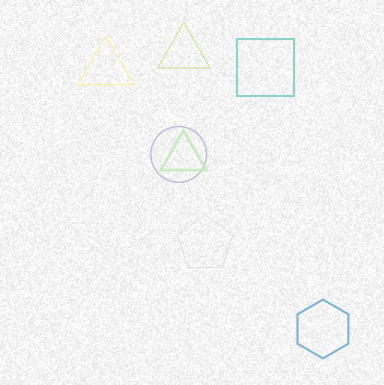[{"shape": "square", "thickness": 1.5, "radius": 0.37, "center": [0.69, 0.825]}, {"shape": "circle", "thickness": 1, "radius": 0.36, "center": [0.464, 0.599]}, {"shape": "hexagon", "thickness": 1.5, "radius": 0.38, "center": [0.839, 0.145]}, {"shape": "triangle", "thickness": 0.5, "radius": 0.39, "center": [0.477, 0.863]}, {"shape": "pentagon", "thickness": 0.5, "radius": 0.38, "center": [0.533, 0.366]}, {"shape": "triangle", "thickness": 2, "radius": 0.34, "center": [0.477, 0.593]}, {"shape": "triangle", "thickness": 0.5, "radius": 0.42, "center": [0.275, 0.822]}]